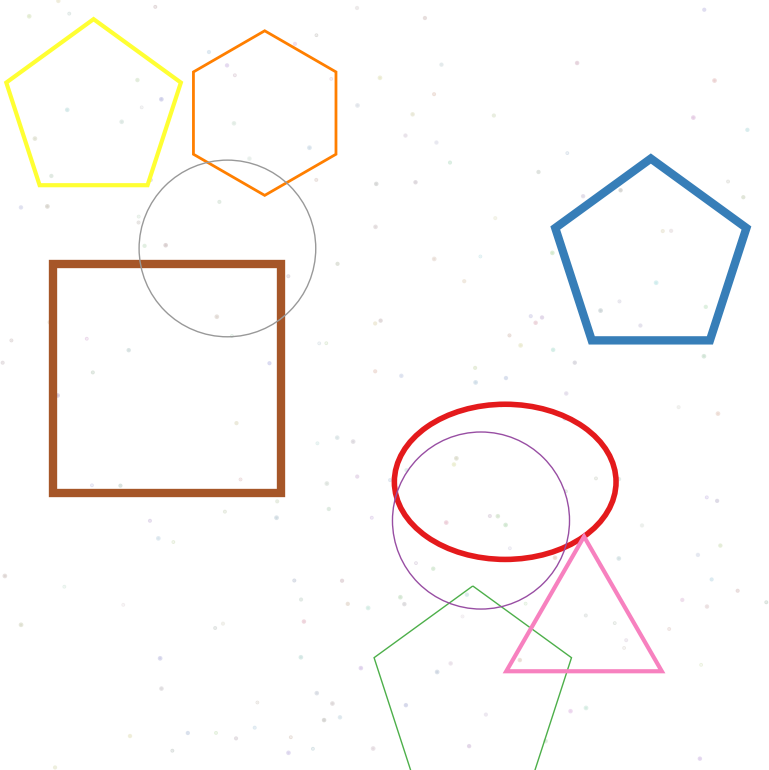[{"shape": "oval", "thickness": 2, "radius": 0.72, "center": [0.656, 0.374]}, {"shape": "pentagon", "thickness": 3, "radius": 0.65, "center": [0.845, 0.664]}, {"shape": "pentagon", "thickness": 0.5, "radius": 0.67, "center": [0.614, 0.104]}, {"shape": "circle", "thickness": 0.5, "radius": 0.57, "center": [0.625, 0.324]}, {"shape": "hexagon", "thickness": 1, "radius": 0.53, "center": [0.344, 0.853]}, {"shape": "pentagon", "thickness": 1.5, "radius": 0.6, "center": [0.122, 0.856]}, {"shape": "square", "thickness": 3, "radius": 0.74, "center": [0.217, 0.509]}, {"shape": "triangle", "thickness": 1.5, "radius": 0.58, "center": [0.758, 0.187]}, {"shape": "circle", "thickness": 0.5, "radius": 0.57, "center": [0.295, 0.677]}]